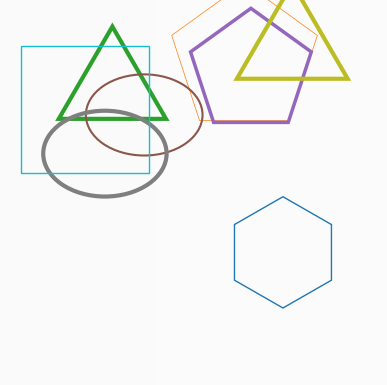[{"shape": "hexagon", "thickness": 1, "radius": 0.72, "center": [0.73, 0.344]}, {"shape": "pentagon", "thickness": 0.5, "radius": 0.99, "center": [0.631, 0.847]}, {"shape": "triangle", "thickness": 3, "radius": 0.8, "center": [0.29, 0.771]}, {"shape": "pentagon", "thickness": 2.5, "radius": 0.82, "center": [0.648, 0.815]}, {"shape": "oval", "thickness": 1.5, "radius": 0.75, "center": [0.372, 0.701]}, {"shape": "oval", "thickness": 3, "radius": 0.8, "center": [0.271, 0.601]}, {"shape": "triangle", "thickness": 3, "radius": 0.83, "center": [0.754, 0.878]}, {"shape": "square", "thickness": 1, "radius": 0.82, "center": [0.22, 0.714]}]